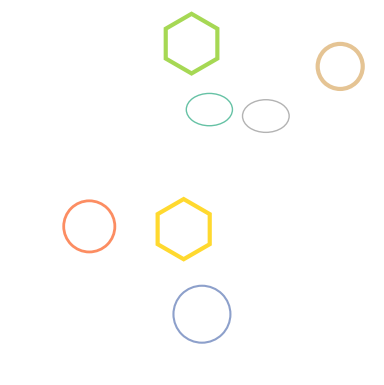[{"shape": "oval", "thickness": 1, "radius": 0.3, "center": [0.544, 0.715]}, {"shape": "circle", "thickness": 2, "radius": 0.33, "center": [0.232, 0.412]}, {"shape": "circle", "thickness": 1.5, "radius": 0.37, "center": [0.525, 0.184]}, {"shape": "hexagon", "thickness": 3, "radius": 0.39, "center": [0.498, 0.887]}, {"shape": "hexagon", "thickness": 3, "radius": 0.39, "center": [0.477, 0.405]}, {"shape": "circle", "thickness": 3, "radius": 0.29, "center": [0.884, 0.827]}, {"shape": "oval", "thickness": 1, "radius": 0.3, "center": [0.69, 0.699]}]